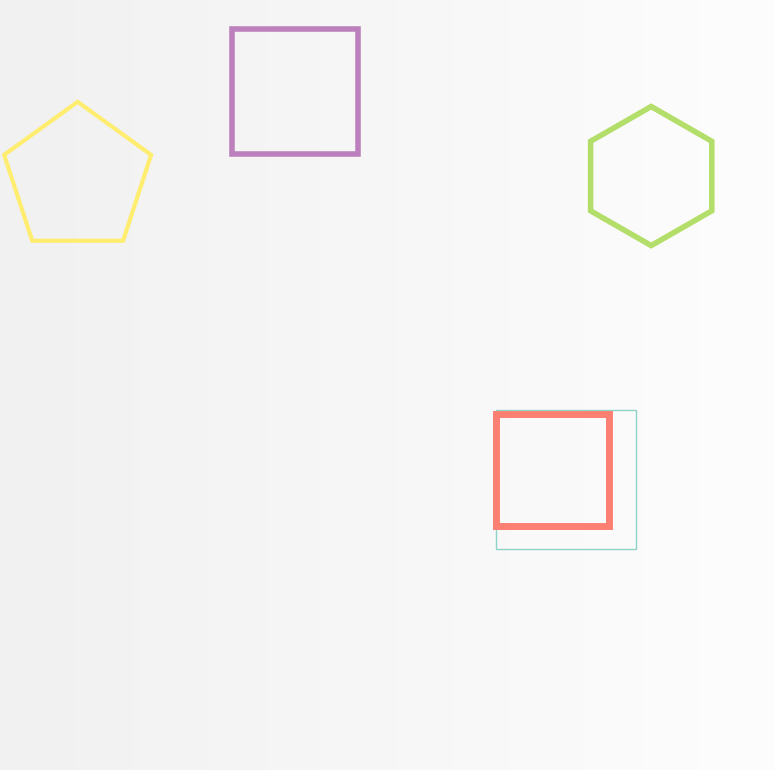[{"shape": "square", "thickness": 0.5, "radius": 0.45, "center": [0.73, 0.378]}, {"shape": "square", "thickness": 2.5, "radius": 0.36, "center": [0.713, 0.389]}, {"shape": "hexagon", "thickness": 2, "radius": 0.45, "center": [0.84, 0.771]}, {"shape": "square", "thickness": 2, "radius": 0.41, "center": [0.381, 0.881]}, {"shape": "pentagon", "thickness": 1.5, "radius": 0.5, "center": [0.1, 0.768]}]